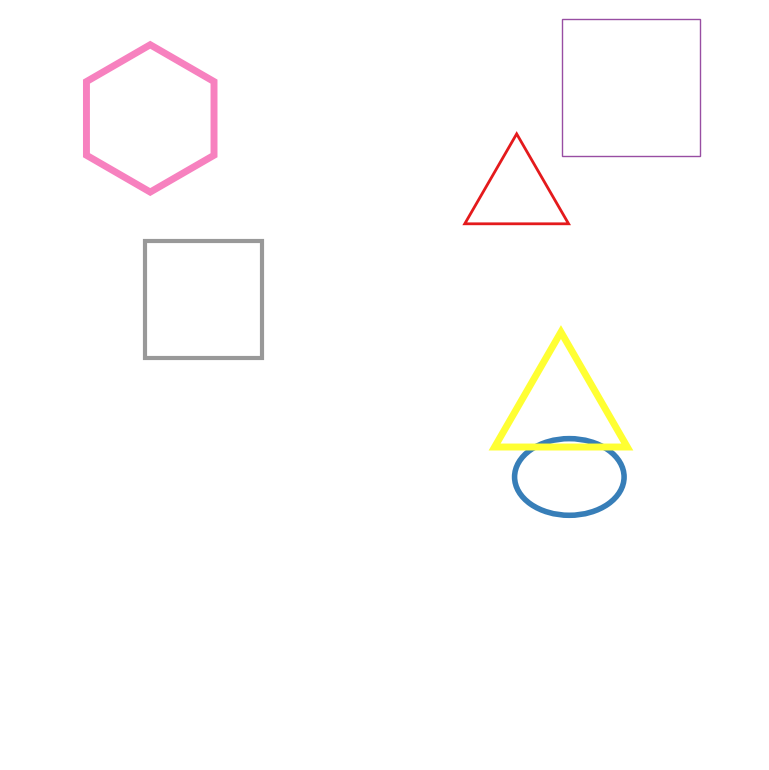[{"shape": "triangle", "thickness": 1, "radius": 0.39, "center": [0.671, 0.748]}, {"shape": "oval", "thickness": 2, "radius": 0.36, "center": [0.739, 0.381]}, {"shape": "square", "thickness": 0.5, "radius": 0.45, "center": [0.82, 0.886]}, {"shape": "triangle", "thickness": 2.5, "radius": 0.5, "center": [0.729, 0.469]}, {"shape": "hexagon", "thickness": 2.5, "radius": 0.48, "center": [0.195, 0.846]}, {"shape": "square", "thickness": 1.5, "radius": 0.38, "center": [0.264, 0.611]}]